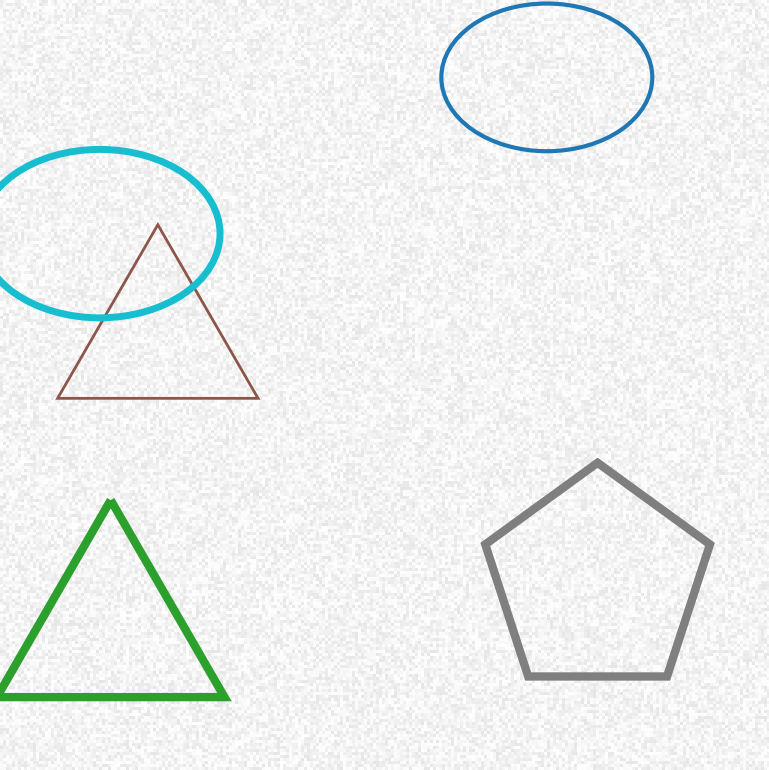[{"shape": "oval", "thickness": 1.5, "radius": 0.68, "center": [0.71, 0.9]}, {"shape": "triangle", "thickness": 3, "radius": 0.85, "center": [0.144, 0.18]}, {"shape": "triangle", "thickness": 1, "radius": 0.75, "center": [0.205, 0.558]}, {"shape": "pentagon", "thickness": 3, "radius": 0.77, "center": [0.776, 0.246]}, {"shape": "oval", "thickness": 2.5, "radius": 0.78, "center": [0.13, 0.697]}]